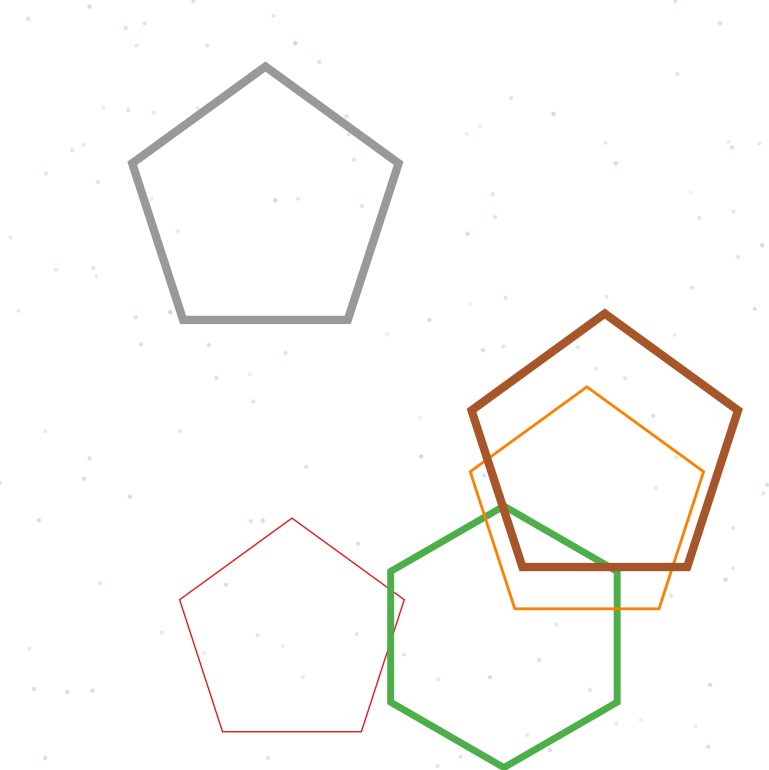[{"shape": "pentagon", "thickness": 0.5, "radius": 0.77, "center": [0.379, 0.174]}, {"shape": "hexagon", "thickness": 2.5, "radius": 0.85, "center": [0.654, 0.173]}, {"shape": "pentagon", "thickness": 1, "radius": 0.8, "center": [0.762, 0.338]}, {"shape": "pentagon", "thickness": 3, "radius": 0.91, "center": [0.785, 0.411]}, {"shape": "pentagon", "thickness": 3, "radius": 0.91, "center": [0.345, 0.732]}]